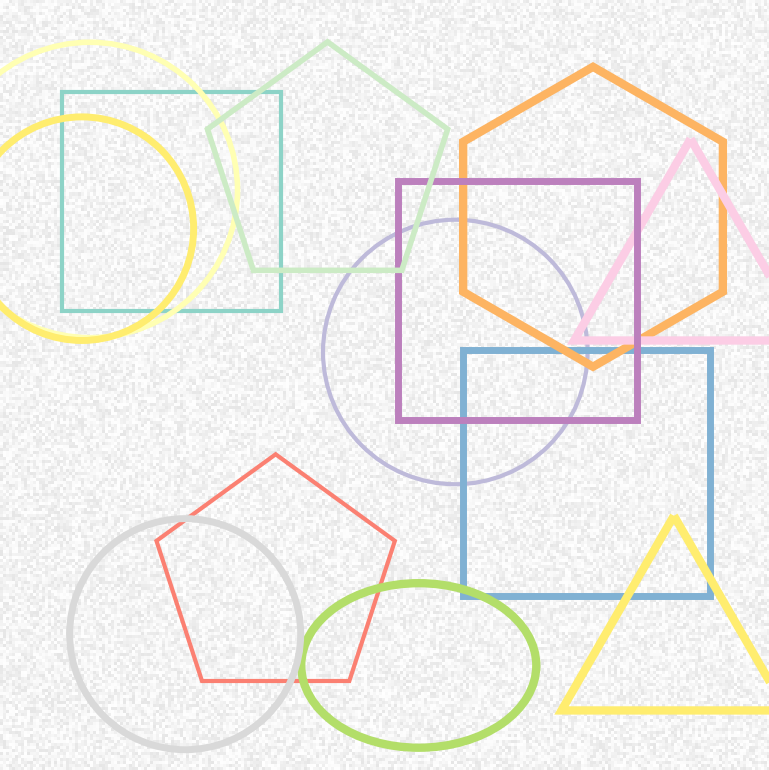[{"shape": "square", "thickness": 1.5, "radius": 0.71, "center": [0.223, 0.738]}, {"shape": "circle", "thickness": 2, "radius": 0.96, "center": [0.117, 0.753]}, {"shape": "circle", "thickness": 1.5, "radius": 0.86, "center": [0.591, 0.543]}, {"shape": "pentagon", "thickness": 1.5, "radius": 0.81, "center": [0.358, 0.247]}, {"shape": "square", "thickness": 2.5, "radius": 0.8, "center": [0.762, 0.386]}, {"shape": "hexagon", "thickness": 3, "radius": 0.97, "center": [0.77, 0.718]}, {"shape": "oval", "thickness": 3, "radius": 0.76, "center": [0.544, 0.136]}, {"shape": "triangle", "thickness": 3, "radius": 0.87, "center": [0.897, 0.645]}, {"shape": "circle", "thickness": 2.5, "radius": 0.75, "center": [0.24, 0.176]}, {"shape": "square", "thickness": 2.5, "radius": 0.78, "center": [0.672, 0.61]}, {"shape": "pentagon", "thickness": 2, "radius": 0.82, "center": [0.425, 0.782]}, {"shape": "circle", "thickness": 2.5, "radius": 0.73, "center": [0.106, 0.703]}, {"shape": "triangle", "thickness": 3, "radius": 0.84, "center": [0.875, 0.162]}]